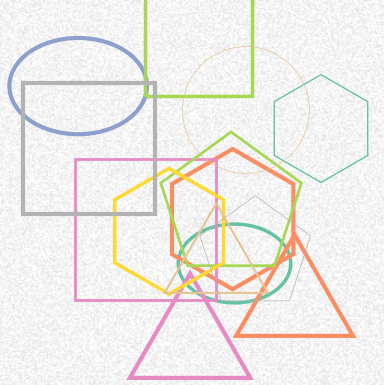[{"shape": "hexagon", "thickness": 1, "radius": 0.7, "center": [0.834, 0.666]}, {"shape": "oval", "thickness": 2.5, "radius": 0.73, "center": [0.609, 0.316]}, {"shape": "triangle", "thickness": 3, "radius": 0.88, "center": [0.765, 0.215]}, {"shape": "hexagon", "thickness": 3, "radius": 0.91, "center": [0.604, 0.431]}, {"shape": "oval", "thickness": 3, "radius": 0.89, "center": [0.203, 0.776]}, {"shape": "triangle", "thickness": 3, "radius": 0.9, "center": [0.494, 0.109]}, {"shape": "square", "thickness": 2, "radius": 0.91, "center": [0.378, 0.405]}, {"shape": "pentagon", "thickness": 2, "radius": 0.96, "center": [0.6, 0.465]}, {"shape": "square", "thickness": 2.5, "radius": 0.69, "center": [0.516, 0.89]}, {"shape": "hexagon", "thickness": 2.5, "radius": 0.82, "center": [0.439, 0.399]}, {"shape": "circle", "thickness": 0.5, "radius": 0.82, "center": [0.639, 0.714]}, {"shape": "triangle", "thickness": 1.5, "radius": 0.77, "center": [0.562, 0.317]}, {"shape": "square", "thickness": 3, "radius": 0.85, "center": [0.231, 0.614]}, {"shape": "pentagon", "thickness": 0.5, "radius": 0.76, "center": [0.663, 0.341]}]